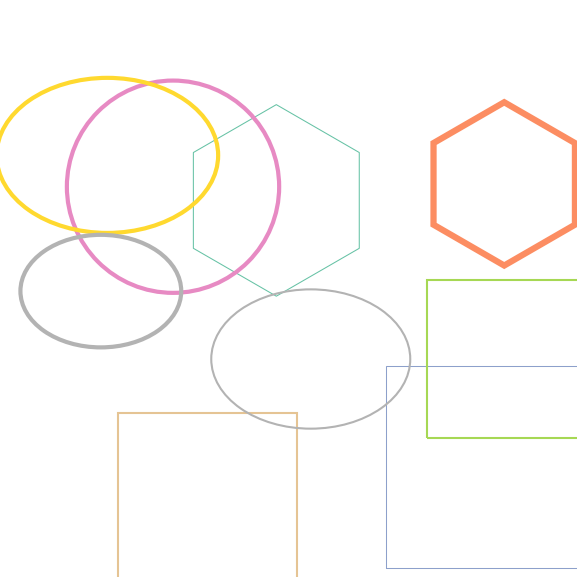[{"shape": "hexagon", "thickness": 0.5, "radius": 0.83, "center": [0.478, 0.652]}, {"shape": "hexagon", "thickness": 3, "radius": 0.71, "center": [0.873, 0.681]}, {"shape": "square", "thickness": 0.5, "radius": 0.87, "center": [0.844, 0.191]}, {"shape": "circle", "thickness": 2, "radius": 0.92, "center": [0.3, 0.676]}, {"shape": "square", "thickness": 1, "radius": 0.68, "center": [0.877, 0.377]}, {"shape": "oval", "thickness": 2, "radius": 0.96, "center": [0.186, 0.73]}, {"shape": "square", "thickness": 1, "radius": 0.78, "center": [0.359, 0.128]}, {"shape": "oval", "thickness": 2, "radius": 0.7, "center": [0.175, 0.495]}, {"shape": "oval", "thickness": 1, "radius": 0.86, "center": [0.538, 0.377]}]